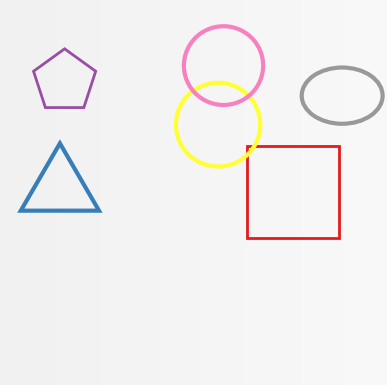[{"shape": "square", "thickness": 2, "radius": 0.6, "center": [0.757, 0.501]}, {"shape": "triangle", "thickness": 3, "radius": 0.58, "center": [0.155, 0.511]}, {"shape": "pentagon", "thickness": 2, "radius": 0.42, "center": [0.167, 0.789]}, {"shape": "circle", "thickness": 3, "radius": 0.54, "center": [0.563, 0.676]}, {"shape": "circle", "thickness": 3, "radius": 0.51, "center": [0.577, 0.83]}, {"shape": "oval", "thickness": 3, "radius": 0.52, "center": [0.883, 0.752]}]